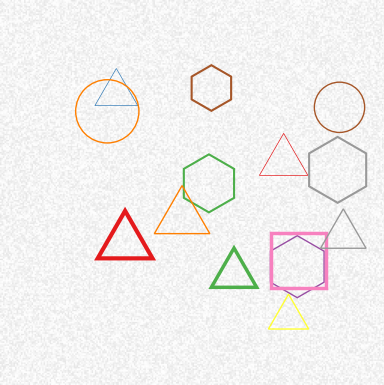[{"shape": "triangle", "thickness": 0.5, "radius": 0.36, "center": [0.737, 0.581]}, {"shape": "triangle", "thickness": 3, "radius": 0.41, "center": [0.325, 0.37]}, {"shape": "triangle", "thickness": 0.5, "radius": 0.32, "center": [0.302, 0.758]}, {"shape": "hexagon", "thickness": 1.5, "radius": 0.38, "center": [0.543, 0.524]}, {"shape": "triangle", "thickness": 2.5, "radius": 0.34, "center": [0.608, 0.288]}, {"shape": "hexagon", "thickness": 1, "radius": 0.4, "center": [0.772, 0.307]}, {"shape": "triangle", "thickness": 1, "radius": 0.42, "center": [0.473, 0.435]}, {"shape": "circle", "thickness": 1, "radius": 0.41, "center": [0.279, 0.711]}, {"shape": "triangle", "thickness": 1, "radius": 0.3, "center": [0.749, 0.176]}, {"shape": "hexagon", "thickness": 1.5, "radius": 0.3, "center": [0.549, 0.771]}, {"shape": "circle", "thickness": 1, "radius": 0.33, "center": [0.882, 0.721]}, {"shape": "square", "thickness": 2.5, "radius": 0.35, "center": [0.775, 0.323]}, {"shape": "triangle", "thickness": 1, "radius": 0.34, "center": [0.892, 0.389]}, {"shape": "hexagon", "thickness": 1.5, "radius": 0.43, "center": [0.877, 0.559]}]